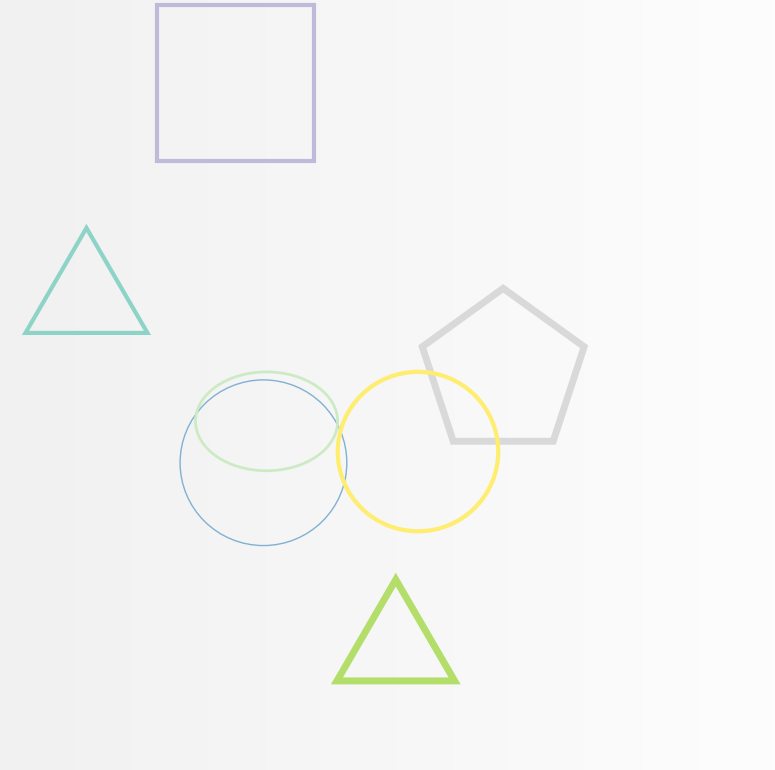[{"shape": "triangle", "thickness": 1.5, "radius": 0.45, "center": [0.112, 0.613]}, {"shape": "square", "thickness": 1.5, "radius": 0.51, "center": [0.304, 0.892]}, {"shape": "circle", "thickness": 0.5, "radius": 0.54, "center": [0.34, 0.399]}, {"shape": "triangle", "thickness": 2.5, "radius": 0.44, "center": [0.511, 0.16]}, {"shape": "pentagon", "thickness": 2.5, "radius": 0.55, "center": [0.649, 0.516]}, {"shape": "oval", "thickness": 1, "radius": 0.46, "center": [0.344, 0.453]}, {"shape": "circle", "thickness": 1.5, "radius": 0.52, "center": [0.539, 0.414]}]